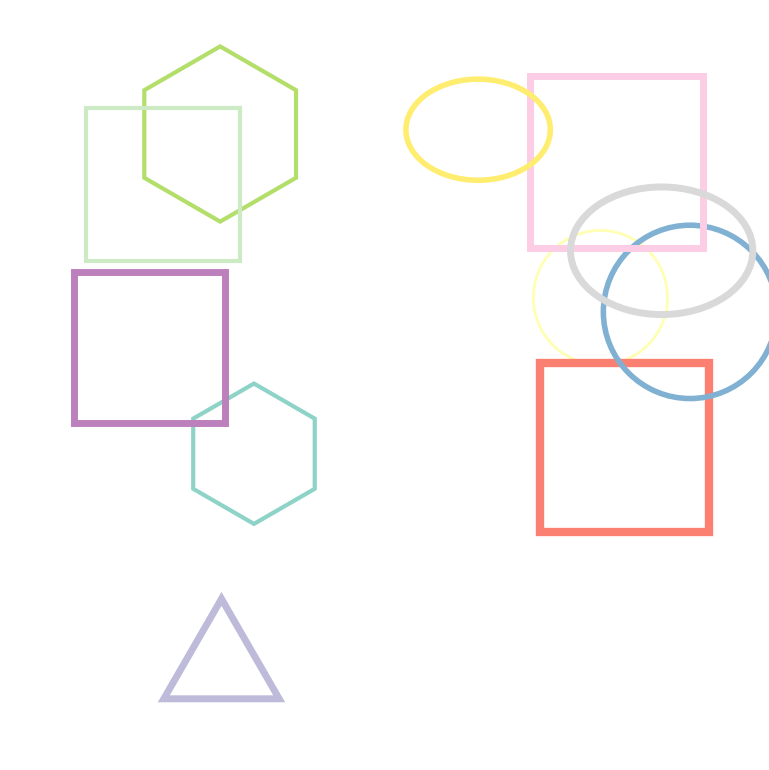[{"shape": "hexagon", "thickness": 1.5, "radius": 0.46, "center": [0.33, 0.411]}, {"shape": "circle", "thickness": 1, "radius": 0.44, "center": [0.78, 0.614]}, {"shape": "triangle", "thickness": 2.5, "radius": 0.43, "center": [0.288, 0.136]}, {"shape": "square", "thickness": 3, "radius": 0.55, "center": [0.811, 0.418]}, {"shape": "circle", "thickness": 2, "radius": 0.56, "center": [0.896, 0.595]}, {"shape": "hexagon", "thickness": 1.5, "radius": 0.57, "center": [0.286, 0.826]}, {"shape": "square", "thickness": 2.5, "radius": 0.56, "center": [0.801, 0.79]}, {"shape": "oval", "thickness": 2.5, "radius": 0.59, "center": [0.859, 0.674]}, {"shape": "square", "thickness": 2.5, "radius": 0.49, "center": [0.195, 0.549]}, {"shape": "square", "thickness": 1.5, "radius": 0.5, "center": [0.212, 0.76]}, {"shape": "oval", "thickness": 2, "radius": 0.47, "center": [0.621, 0.832]}]